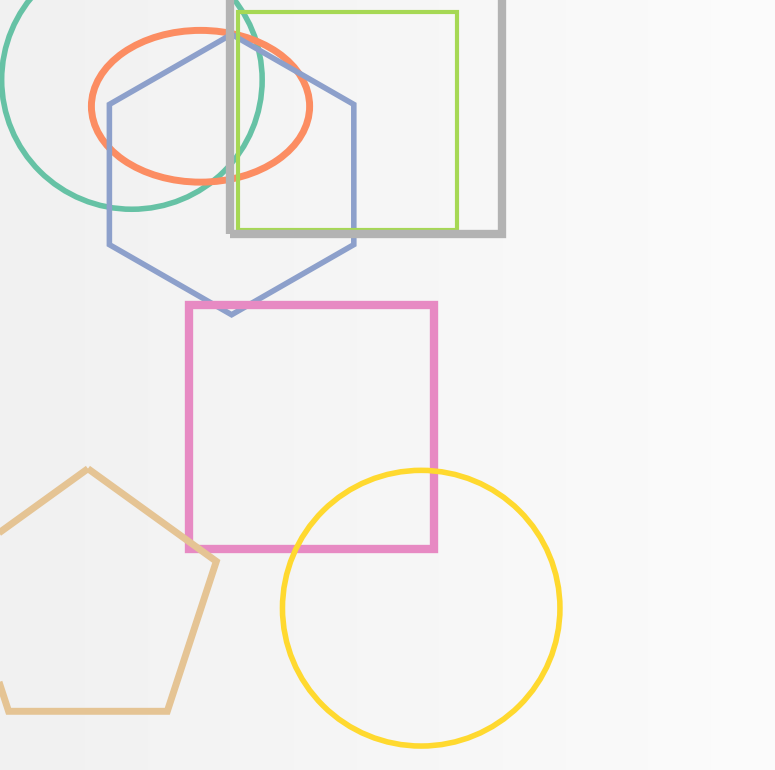[{"shape": "circle", "thickness": 2, "radius": 0.84, "center": [0.17, 0.896]}, {"shape": "oval", "thickness": 2.5, "radius": 0.7, "center": [0.259, 0.862]}, {"shape": "hexagon", "thickness": 2, "radius": 0.91, "center": [0.299, 0.773]}, {"shape": "square", "thickness": 3, "radius": 0.79, "center": [0.401, 0.446]}, {"shape": "square", "thickness": 1.5, "radius": 0.71, "center": [0.449, 0.843]}, {"shape": "circle", "thickness": 2, "radius": 0.9, "center": [0.543, 0.21]}, {"shape": "pentagon", "thickness": 2.5, "radius": 0.87, "center": [0.113, 0.217]}, {"shape": "square", "thickness": 3, "radius": 0.88, "center": [0.472, 0.871]}]